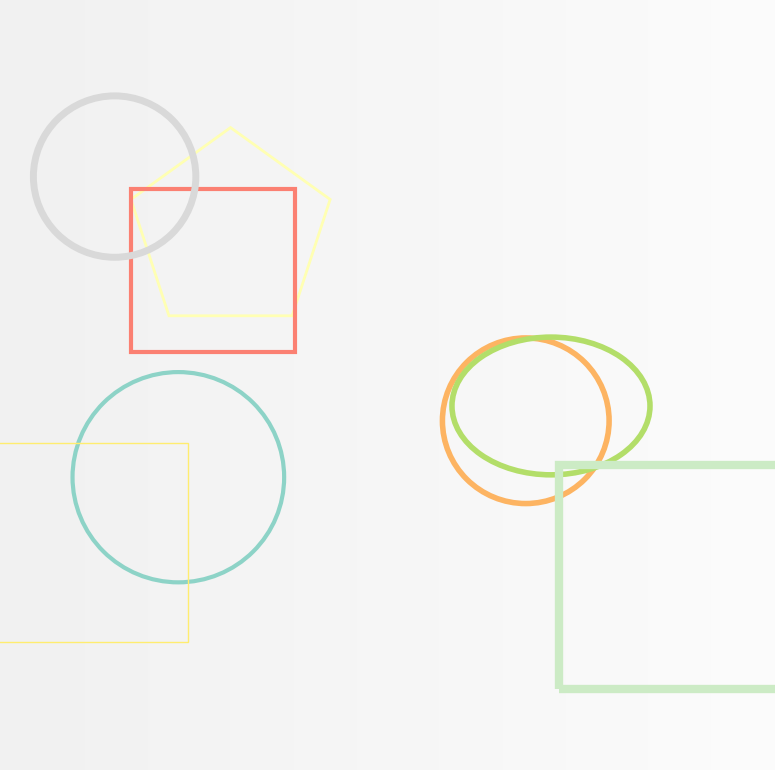[{"shape": "circle", "thickness": 1.5, "radius": 0.68, "center": [0.23, 0.38]}, {"shape": "pentagon", "thickness": 1, "radius": 0.68, "center": [0.297, 0.699]}, {"shape": "square", "thickness": 1.5, "radius": 0.53, "center": [0.274, 0.648]}, {"shape": "circle", "thickness": 2, "radius": 0.54, "center": [0.678, 0.454]}, {"shape": "oval", "thickness": 2, "radius": 0.64, "center": [0.711, 0.473]}, {"shape": "circle", "thickness": 2.5, "radius": 0.52, "center": [0.148, 0.771]}, {"shape": "square", "thickness": 3, "radius": 0.73, "center": [0.867, 0.251]}, {"shape": "square", "thickness": 0.5, "radius": 0.65, "center": [0.113, 0.295]}]